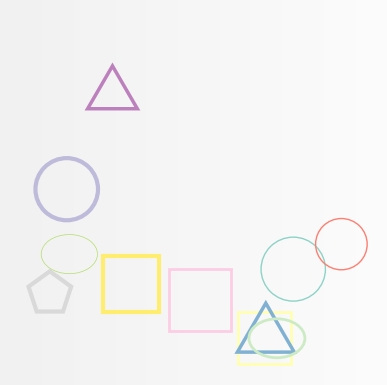[{"shape": "circle", "thickness": 1, "radius": 0.42, "center": [0.757, 0.301]}, {"shape": "square", "thickness": 2, "radius": 0.34, "center": [0.682, 0.121]}, {"shape": "circle", "thickness": 3, "radius": 0.4, "center": [0.172, 0.509]}, {"shape": "circle", "thickness": 1, "radius": 0.33, "center": [0.881, 0.366]}, {"shape": "triangle", "thickness": 2.5, "radius": 0.42, "center": [0.686, 0.128]}, {"shape": "oval", "thickness": 0.5, "radius": 0.36, "center": [0.179, 0.34]}, {"shape": "square", "thickness": 2, "radius": 0.4, "center": [0.516, 0.222]}, {"shape": "pentagon", "thickness": 3, "radius": 0.29, "center": [0.129, 0.238]}, {"shape": "triangle", "thickness": 2.5, "radius": 0.37, "center": [0.29, 0.755]}, {"shape": "oval", "thickness": 2, "radius": 0.36, "center": [0.715, 0.121]}, {"shape": "square", "thickness": 3, "radius": 0.36, "center": [0.339, 0.262]}]